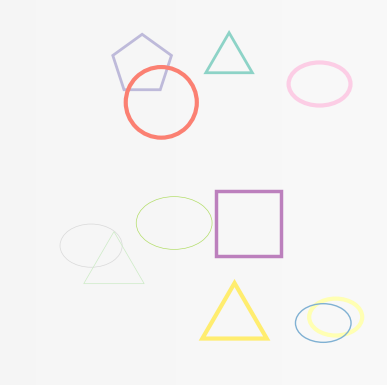[{"shape": "triangle", "thickness": 2, "radius": 0.35, "center": [0.591, 0.846]}, {"shape": "oval", "thickness": 3, "radius": 0.34, "center": [0.866, 0.176]}, {"shape": "pentagon", "thickness": 2, "radius": 0.4, "center": [0.367, 0.831]}, {"shape": "circle", "thickness": 3, "radius": 0.46, "center": [0.416, 0.734]}, {"shape": "oval", "thickness": 1, "radius": 0.36, "center": [0.834, 0.161]}, {"shape": "oval", "thickness": 0.5, "radius": 0.49, "center": [0.449, 0.421]}, {"shape": "oval", "thickness": 3, "radius": 0.4, "center": [0.825, 0.782]}, {"shape": "oval", "thickness": 0.5, "radius": 0.4, "center": [0.235, 0.362]}, {"shape": "square", "thickness": 2.5, "radius": 0.42, "center": [0.641, 0.419]}, {"shape": "triangle", "thickness": 0.5, "radius": 0.45, "center": [0.294, 0.308]}, {"shape": "triangle", "thickness": 3, "radius": 0.48, "center": [0.605, 0.169]}]